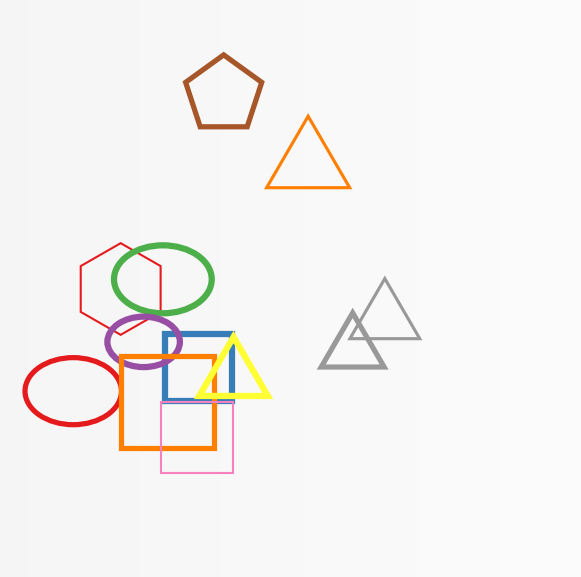[{"shape": "hexagon", "thickness": 1, "radius": 0.4, "center": [0.208, 0.499]}, {"shape": "oval", "thickness": 2.5, "radius": 0.41, "center": [0.126, 0.322]}, {"shape": "square", "thickness": 3, "radius": 0.29, "center": [0.341, 0.363]}, {"shape": "oval", "thickness": 3, "radius": 0.42, "center": [0.28, 0.515]}, {"shape": "oval", "thickness": 3, "radius": 0.31, "center": [0.247, 0.407]}, {"shape": "square", "thickness": 2.5, "radius": 0.4, "center": [0.288, 0.303]}, {"shape": "triangle", "thickness": 1.5, "radius": 0.41, "center": [0.53, 0.715]}, {"shape": "triangle", "thickness": 3, "radius": 0.34, "center": [0.402, 0.348]}, {"shape": "pentagon", "thickness": 2.5, "radius": 0.34, "center": [0.385, 0.835]}, {"shape": "square", "thickness": 1, "radius": 0.31, "center": [0.338, 0.242]}, {"shape": "triangle", "thickness": 1.5, "radius": 0.35, "center": [0.662, 0.447]}, {"shape": "triangle", "thickness": 2.5, "radius": 0.31, "center": [0.607, 0.395]}]